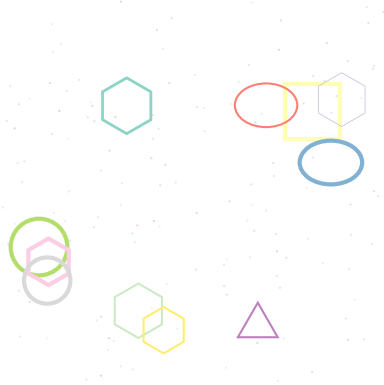[{"shape": "hexagon", "thickness": 2, "radius": 0.36, "center": [0.329, 0.725]}, {"shape": "square", "thickness": 3, "radius": 0.36, "center": [0.811, 0.711]}, {"shape": "hexagon", "thickness": 0.5, "radius": 0.35, "center": [0.888, 0.741]}, {"shape": "oval", "thickness": 1.5, "radius": 0.41, "center": [0.691, 0.727]}, {"shape": "oval", "thickness": 3, "radius": 0.41, "center": [0.86, 0.578]}, {"shape": "circle", "thickness": 3, "radius": 0.37, "center": [0.101, 0.358]}, {"shape": "hexagon", "thickness": 3, "radius": 0.3, "center": [0.126, 0.32]}, {"shape": "circle", "thickness": 3, "radius": 0.3, "center": [0.123, 0.271]}, {"shape": "triangle", "thickness": 1.5, "radius": 0.3, "center": [0.67, 0.154]}, {"shape": "hexagon", "thickness": 1.5, "radius": 0.35, "center": [0.359, 0.193]}, {"shape": "hexagon", "thickness": 1.5, "radius": 0.3, "center": [0.425, 0.142]}]